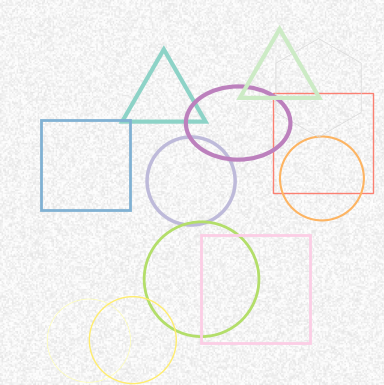[{"shape": "triangle", "thickness": 3, "radius": 0.63, "center": [0.426, 0.747]}, {"shape": "circle", "thickness": 0.5, "radius": 0.54, "center": [0.231, 0.115]}, {"shape": "circle", "thickness": 2.5, "radius": 0.57, "center": [0.496, 0.53]}, {"shape": "square", "thickness": 1, "radius": 0.65, "center": [0.839, 0.629]}, {"shape": "square", "thickness": 2, "radius": 0.58, "center": [0.222, 0.572]}, {"shape": "circle", "thickness": 1.5, "radius": 0.54, "center": [0.836, 0.536]}, {"shape": "circle", "thickness": 2, "radius": 0.75, "center": [0.523, 0.275]}, {"shape": "square", "thickness": 2, "radius": 0.7, "center": [0.664, 0.25]}, {"shape": "hexagon", "thickness": 0.5, "radius": 0.64, "center": [0.827, 0.772]}, {"shape": "oval", "thickness": 3, "radius": 0.68, "center": [0.619, 0.68]}, {"shape": "triangle", "thickness": 3, "radius": 0.6, "center": [0.726, 0.805]}, {"shape": "circle", "thickness": 1, "radius": 0.56, "center": [0.345, 0.117]}]